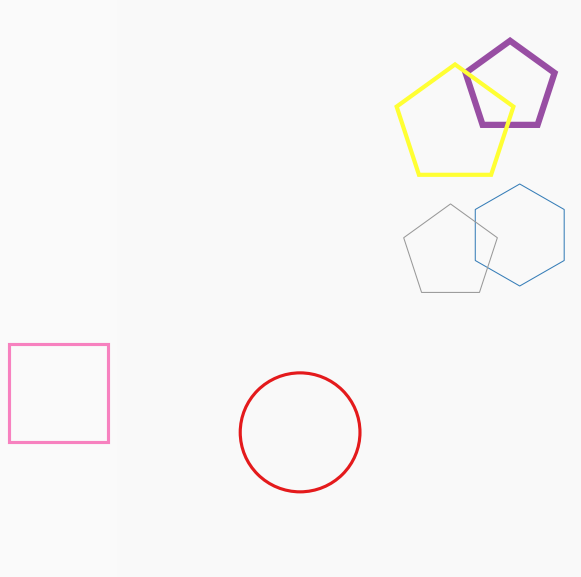[{"shape": "circle", "thickness": 1.5, "radius": 0.52, "center": [0.516, 0.25]}, {"shape": "hexagon", "thickness": 0.5, "radius": 0.44, "center": [0.894, 0.592]}, {"shape": "pentagon", "thickness": 3, "radius": 0.4, "center": [0.878, 0.848]}, {"shape": "pentagon", "thickness": 2, "radius": 0.53, "center": [0.783, 0.782]}, {"shape": "square", "thickness": 1.5, "radius": 0.43, "center": [0.101, 0.319]}, {"shape": "pentagon", "thickness": 0.5, "radius": 0.42, "center": [0.775, 0.561]}]